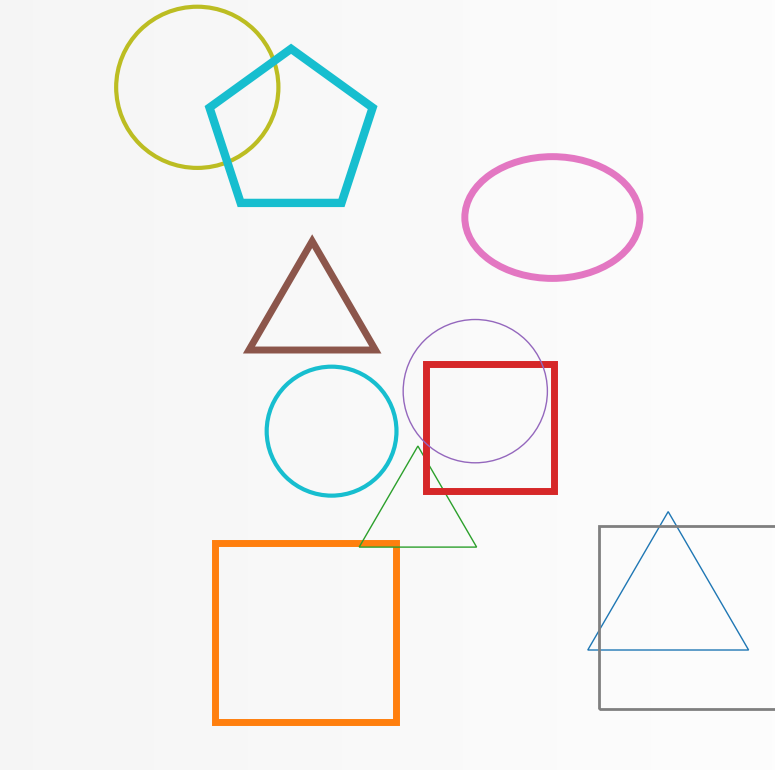[{"shape": "triangle", "thickness": 0.5, "radius": 0.6, "center": [0.862, 0.216]}, {"shape": "square", "thickness": 2.5, "radius": 0.58, "center": [0.394, 0.178]}, {"shape": "triangle", "thickness": 0.5, "radius": 0.44, "center": [0.539, 0.333]}, {"shape": "square", "thickness": 2.5, "radius": 0.41, "center": [0.632, 0.445]}, {"shape": "circle", "thickness": 0.5, "radius": 0.47, "center": [0.613, 0.492]}, {"shape": "triangle", "thickness": 2.5, "radius": 0.47, "center": [0.403, 0.593]}, {"shape": "oval", "thickness": 2.5, "radius": 0.56, "center": [0.713, 0.718]}, {"shape": "square", "thickness": 1, "radius": 0.59, "center": [0.892, 0.198]}, {"shape": "circle", "thickness": 1.5, "radius": 0.52, "center": [0.255, 0.887]}, {"shape": "circle", "thickness": 1.5, "radius": 0.42, "center": [0.428, 0.44]}, {"shape": "pentagon", "thickness": 3, "radius": 0.55, "center": [0.376, 0.826]}]